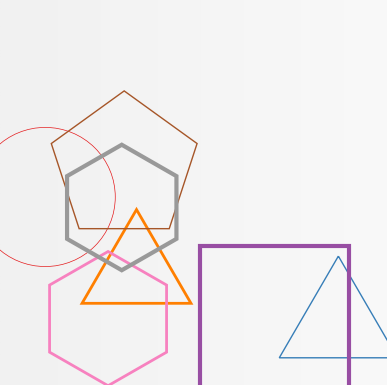[{"shape": "circle", "thickness": 0.5, "radius": 0.9, "center": [0.117, 0.488]}, {"shape": "triangle", "thickness": 1, "radius": 0.88, "center": [0.873, 0.159]}, {"shape": "square", "thickness": 3, "radius": 0.96, "center": [0.708, 0.17]}, {"shape": "triangle", "thickness": 2, "radius": 0.81, "center": [0.352, 0.293]}, {"shape": "pentagon", "thickness": 1, "radius": 0.99, "center": [0.32, 0.566]}, {"shape": "hexagon", "thickness": 2, "radius": 0.87, "center": [0.279, 0.172]}, {"shape": "hexagon", "thickness": 3, "radius": 0.81, "center": [0.314, 0.461]}]